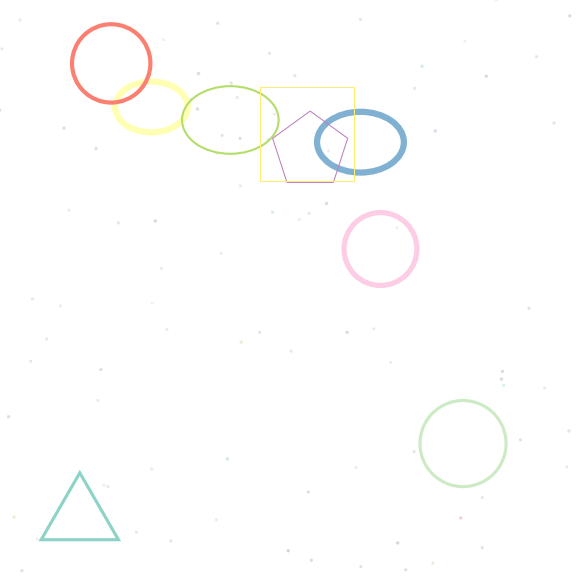[{"shape": "triangle", "thickness": 1.5, "radius": 0.39, "center": [0.138, 0.103]}, {"shape": "oval", "thickness": 3, "radius": 0.31, "center": [0.262, 0.814]}, {"shape": "circle", "thickness": 2, "radius": 0.34, "center": [0.193, 0.889]}, {"shape": "oval", "thickness": 3, "radius": 0.38, "center": [0.624, 0.753]}, {"shape": "oval", "thickness": 1, "radius": 0.42, "center": [0.399, 0.791]}, {"shape": "circle", "thickness": 2.5, "radius": 0.32, "center": [0.659, 0.568]}, {"shape": "pentagon", "thickness": 0.5, "radius": 0.34, "center": [0.537, 0.739]}, {"shape": "circle", "thickness": 1.5, "radius": 0.37, "center": [0.802, 0.231]}, {"shape": "square", "thickness": 0.5, "radius": 0.41, "center": [0.532, 0.768]}]